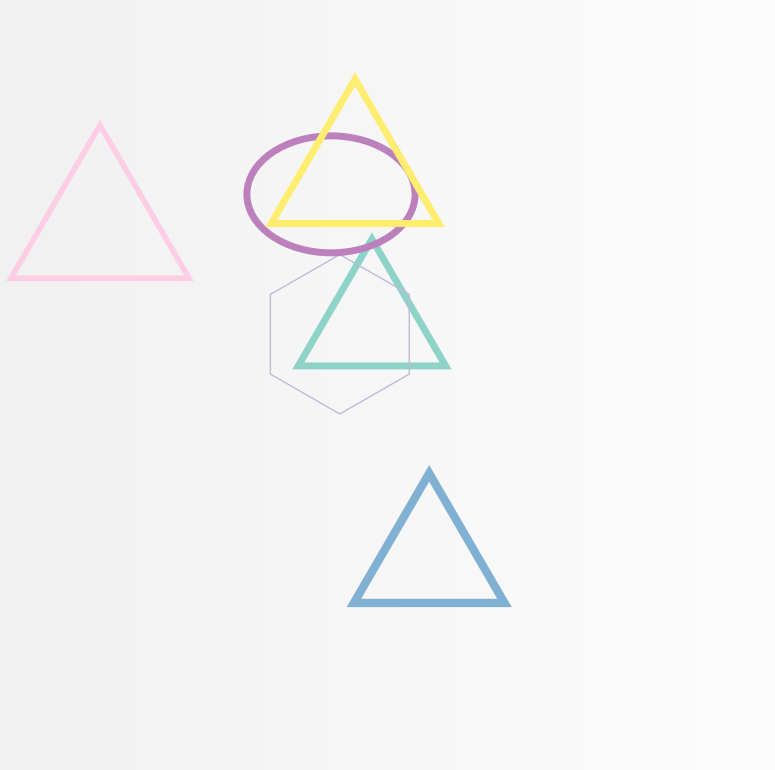[{"shape": "triangle", "thickness": 2.5, "radius": 0.55, "center": [0.48, 0.58]}, {"shape": "hexagon", "thickness": 0.5, "radius": 0.52, "center": [0.438, 0.566]}, {"shape": "triangle", "thickness": 3, "radius": 0.56, "center": [0.554, 0.273]}, {"shape": "triangle", "thickness": 2, "radius": 0.66, "center": [0.129, 0.705]}, {"shape": "oval", "thickness": 2.5, "radius": 0.54, "center": [0.427, 0.748]}, {"shape": "triangle", "thickness": 2.5, "radius": 0.62, "center": [0.458, 0.772]}]